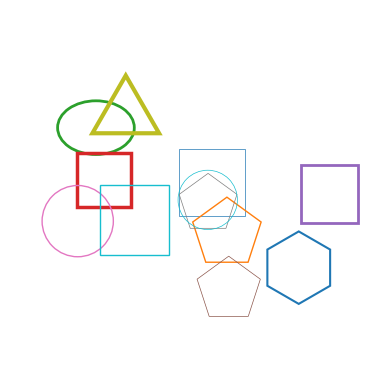[{"shape": "square", "thickness": 0.5, "radius": 0.43, "center": [0.55, 0.526]}, {"shape": "hexagon", "thickness": 1.5, "radius": 0.47, "center": [0.776, 0.305]}, {"shape": "pentagon", "thickness": 1, "radius": 0.47, "center": [0.589, 0.394]}, {"shape": "oval", "thickness": 2, "radius": 0.5, "center": [0.249, 0.668]}, {"shape": "square", "thickness": 2.5, "radius": 0.35, "center": [0.27, 0.533]}, {"shape": "square", "thickness": 2, "radius": 0.37, "center": [0.855, 0.496]}, {"shape": "pentagon", "thickness": 0.5, "radius": 0.43, "center": [0.594, 0.248]}, {"shape": "circle", "thickness": 1, "radius": 0.46, "center": [0.202, 0.426]}, {"shape": "pentagon", "thickness": 0.5, "radius": 0.39, "center": [0.54, 0.471]}, {"shape": "triangle", "thickness": 3, "radius": 0.5, "center": [0.327, 0.704]}, {"shape": "square", "thickness": 1, "radius": 0.45, "center": [0.349, 0.429]}, {"shape": "circle", "thickness": 0.5, "radius": 0.39, "center": [0.54, 0.481]}]